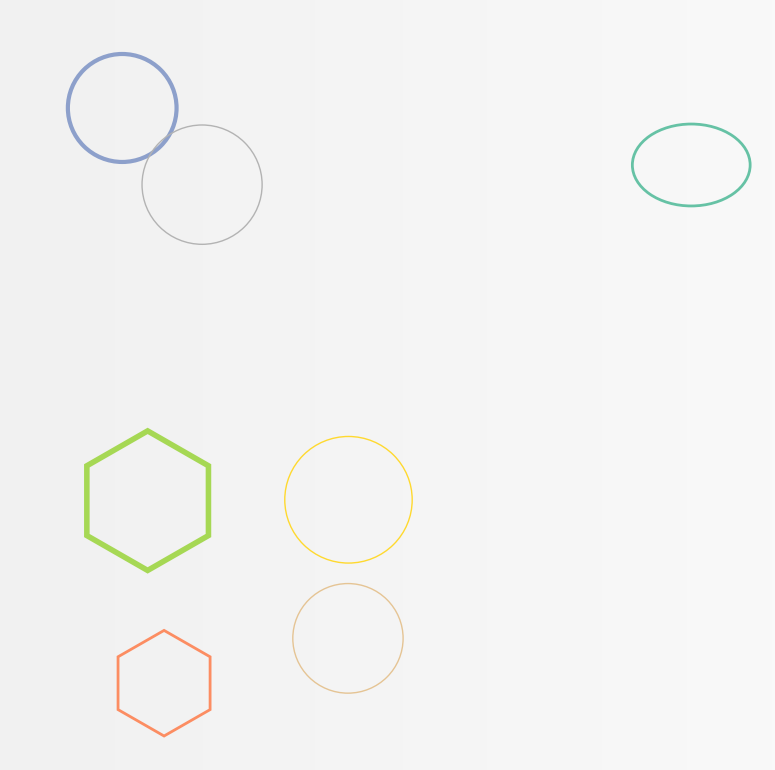[{"shape": "oval", "thickness": 1, "radius": 0.38, "center": [0.892, 0.786]}, {"shape": "hexagon", "thickness": 1, "radius": 0.34, "center": [0.212, 0.113]}, {"shape": "circle", "thickness": 1.5, "radius": 0.35, "center": [0.158, 0.86]}, {"shape": "hexagon", "thickness": 2, "radius": 0.45, "center": [0.191, 0.35]}, {"shape": "circle", "thickness": 0.5, "radius": 0.41, "center": [0.45, 0.351]}, {"shape": "circle", "thickness": 0.5, "radius": 0.36, "center": [0.449, 0.171]}, {"shape": "circle", "thickness": 0.5, "radius": 0.39, "center": [0.261, 0.76]}]